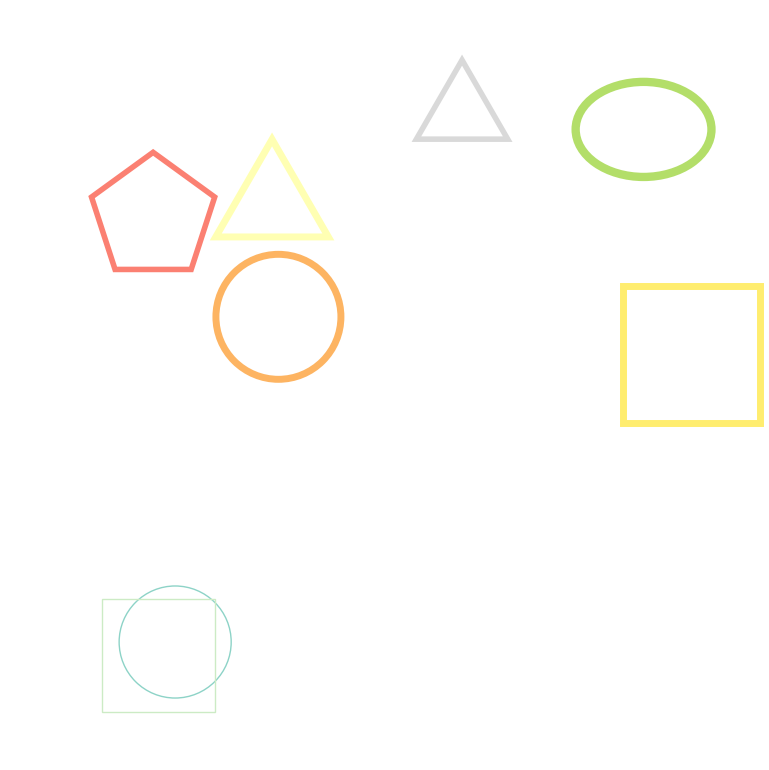[{"shape": "circle", "thickness": 0.5, "radius": 0.36, "center": [0.227, 0.166]}, {"shape": "triangle", "thickness": 2.5, "radius": 0.42, "center": [0.353, 0.735]}, {"shape": "pentagon", "thickness": 2, "radius": 0.42, "center": [0.199, 0.718]}, {"shape": "circle", "thickness": 2.5, "radius": 0.41, "center": [0.362, 0.589]}, {"shape": "oval", "thickness": 3, "radius": 0.44, "center": [0.836, 0.832]}, {"shape": "triangle", "thickness": 2, "radius": 0.34, "center": [0.6, 0.854]}, {"shape": "square", "thickness": 0.5, "radius": 0.37, "center": [0.206, 0.149]}, {"shape": "square", "thickness": 2.5, "radius": 0.45, "center": [0.898, 0.54]}]